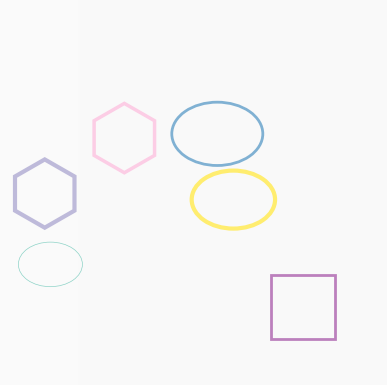[{"shape": "oval", "thickness": 0.5, "radius": 0.41, "center": [0.13, 0.313]}, {"shape": "hexagon", "thickness": 3, "radius": 0.44, "center": [0.115, 0.497]}, {"shape": "oval", "thickness": 2, "radius": 0.59, "center": [0.561, 0.652]}, {"shape": "hexagon", "thickness": 2.5, "radius": 0.45, "center": [0.321, 0.641]}, {"shape": "square", "thickness": 2, "radius": 0.42, "center": [0.782, 0.202]}, {"shape": "oval", "thickness": 3, "radius": 0.54, "center": [0.602, 0.482]}]